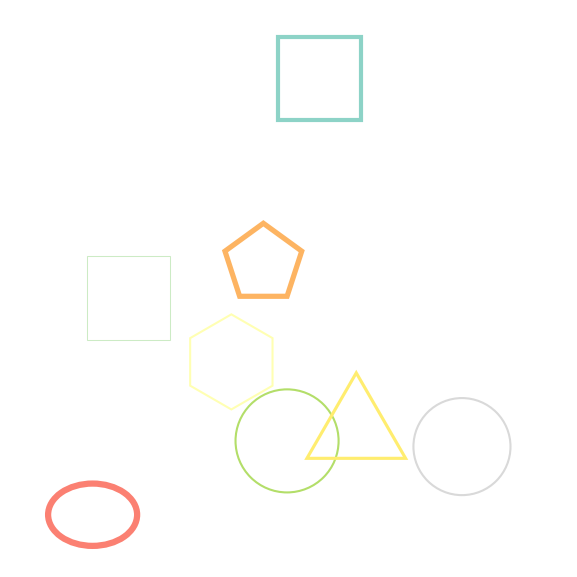[{"shape": "square", "thickness": 2, "radius": 0.36, "center": [0.553, 0.863]}, {"shape": "hexagon", "thickness": 1, "radius": 0.41, "center": [0.401, 0.372]}, {"shape": "oval", "thickness": 3, "radius": 0.39, "center": [0.16, 0.108]}, {"shape": "pentagon", "thickness": 2.5, "radius": 0.35, "center": [0.456, 0.543]}, {"shape": "circle", "thickness": 1, "radius": 0.45, "center": [0.497, 0.236]}, {"shape": "circle", "thickness": 1, "radius": 0.42, "center": [0.8, 0.226]}, {"shape": "square", "thickness": 0.5, "radius": 0.36, "center": [0.222, 0.483]}, {"shape": "triangle", "thickness": 1.5, "radius": 0.49, "center": [0.617, 0.255]}]